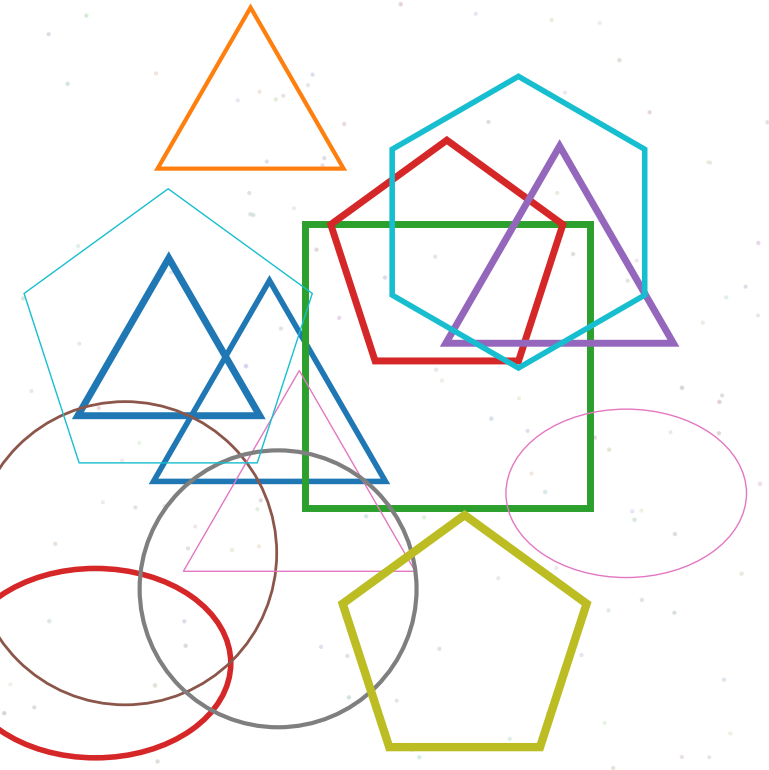[{"shape": "triangle", "thickness": 2, "radius": 0.87, "center": [0.35, 0.462]}, {"shape": "triangle", "thickness": 2.5, "radius": 0.68, "center": [0.219, 0.528]}, {"shape": "triangle", "thickness": 1.5, "radius": 0.7, "center": [0.325, 0.851]}, {"shape": "square", "thickness": 2.5, "radius": 0.93, "center": [0.581, 0.525]}, {"shape": "pentagon", "thickness": 2.5, "radius": 0.79, "center": [0.58, 0.659]}, {"shape": "oval", "thickness": 2, "radius": 0.88, "center": [0.124, 0.139]}, {"shape": "triangle", "thickness": 2.5, "radius": 0.85, "center": [0.727, 0.64]}, {"shape": "circle", "thickness": 1, "radius": 0.98, "center": [0.162, 0.282]}, {"shape": "triangle", "thickness": 0.5, "radius": 0.87, "center": [0.389, 0.345]}, {"shape": "oval", "thickness": 0.5, "radius": 0.78, "center": [0.813, 0.359]}, {"shape": "circle", "thickness": 1.5, "radius": 0.9, "center": [0.361, 0.235]}, {"shape": "pentagon", "thickness": 3, "radius": 0.83, "center": [0.603, 0.164]}, {"shape": "pentagon", "thickness": 0.5, "radius": 0.98, "center": [0.218, 0.558]}, {"shape": "hexagon", "thickness": 2, "radius": 0.95, "center": [0.673, 0.711]}]